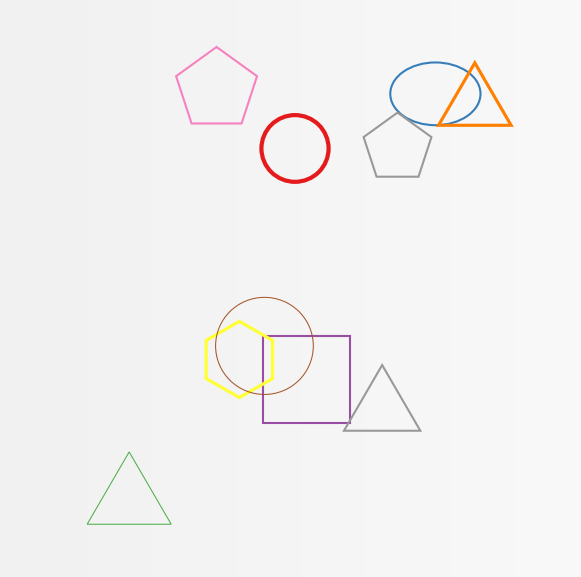[{"shape": "circle", "thickness": 2, "radius": 0.29, "center": [0.508, 0.742]}, {"shape": "oval", "thickness": 1, "radius": 0.39, "center": [0.749, 0.837]}, {"shape": "triangle", "thickness": 0.5, "radius": 0.42, "center": [0.222, 0.133]}, {"shape": "square", "thickness": 1, "radius": 0.37, "center": [0.527, 0.342]}, {"shape": "triangle", "thickness": 1.5, "radius": 0.36, "center": [0.817, 0.818]}, {"shape": "hexagon", "thickness": 1.5, "radius": 0.33, "center": [0.412, 0.377]}, {"shape": "circle", "thickness": 0.5, "radius": 0.42, "center": [0.455, 0.4]}, {"shape": "pentagon", "thickness": 1, "radius": 0.37, "center": [0.373, 0.845]}, {"shape": "pentagon", "thickness": 1, "radius": 0.31, "center": [0.684, 0.743]}, {"shape": "triangle", "thickness": 1, "radius": 0.38, "center": [0.657, 0.291]}]